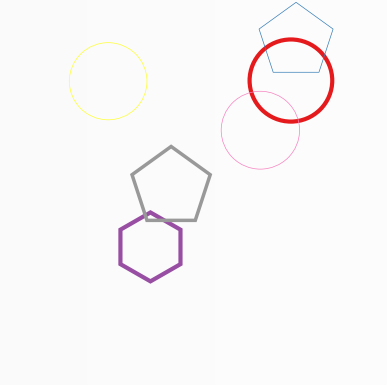[{"shape": "circle", "thickness": 3, "radius": 0.53, "center": [0.751, 0.791]}, {"shape": "pentagon", "thickness": 0.5, "radius": 0.5, "center": [0.764, 0.894]}, {"shape": "hexagon", "thickness": 3, "radius": 0.45, "center": [0.388, 0.359]}, {"shape": "circle", "thickness": 0.5, "radius": 0.5, "center": [0.279, 0.789]}, {"shape": "circle", "thickness": 0.5, "radius": 0.51, "center": [0.672, 0.662]}, {"shape": "pentagon", "thickness": 2.5, "radius": 0.53, "center": [0.442, 0.513]}]